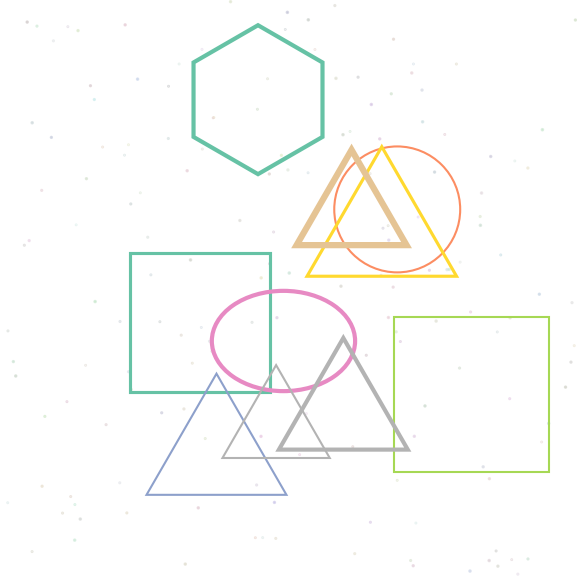[{"shape": "hexagon", "thickness": 2, "radius": 0.64, "center": [0.447, 0.827]}, {"shape": "square", "thickness": 1.5, "radius": 0.6, "center": [0.346, 0.441]}, {"shape": "circle", "thickness": 1, "radius": 0.55, "center": [0.688, 0.637]}, {"shape": "triangle", "thickness": 1, "radius": 0.7, "center": [0.375, 0.212]}, {"shape": "oval", "thickness": 2, "radius": 0.62, "center": [0.491, 0.409]}, {"shape": "square", "thickness": 1, "radius": 0.67, "center": [0.816, 0.317]}, {"shape": "triangle", "thickness": 1.5, "radius": 0.75, "center": [0.661, 0.596]}, {"shape": "triangle", "thickness": 3, "radius": 0.55, "center": [0.609, 0.63]}, {"shape": "triangle", "thickness": 1, "radius": 0.54, "center": [0.478, 0.26]}, {"shape": "triangle", "thickness": 2, "radius": 0.64, "center": [0.595, 0.285]}]